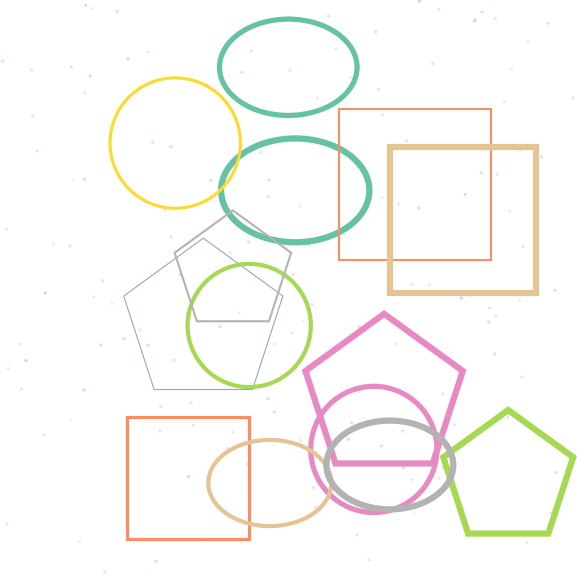[{"shape": "oval", "thickness": 3, "radius": 0.64, "center": [0.511, 0.67]}, {"shape": "oval", "thickness": 2.5, "radius": 0.6, "center": [0.499, 0.883]}, {"shape": "square", "thickness": 1.5, "radius": 0.53, "center": [0.325, 0.171]}, {"shape": "square", "thickness": 1, "radius": 0.65, "center": [0.719, 0.679]}, {"shape": "pentagon", "thickness": 0.5, "radius": 0.72, "center": [0.352, 0.442]}, {"shape": "circle", "thickness": 2.5, "radius": 0.55, "center": [0.647, 0.221]}, {"shape": "pentagon", "thickness": 3, "radius": 0.72, "center": [0.665, 0.312]}, {"shape": "pentagon", "thickness": 3, "radius": 0.59, "center": [0.88, 0.171]}, {"shape": "circle", "thickness": 2, "radius": 0.53, "center": [0.432, 0.436]}, {"shape": "circle", "thickness": 1.5, "radius": 0.56, "center": [0.303, 0.751]}, {"shape": "oval", "thickness": 2, "radius": 0.53, "center": [0.467, 0.163]}, {"shape": "square", "thickness": 3, "radius": 0.63, "center": [0.801, 0.619]}, {"shape": "oval", "thickness": 3, "radius": 0.55, "center": [0.675, 0.194]}, {"shape": "pentagon", "thickness": 1, "radius": 0.53, "center": [0.403, 0.529]}]